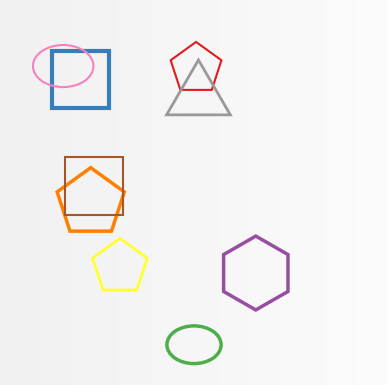[{"shape": "pentagon", "thickness": 1.5, "radius": 0.34, "center": [0.506, 0.822]}, {"shape": "square", "thickness": 3, "radius": 0.37, "center": [0.209, 0.793]}, {"shape": "oval", "thickness": 2.5, "radius": 0.35, "center": [0.501, 0.105]}, {"shape": "hexagon", "thickness": 2.5, "radius": 0.48, "center": [0.66, 0.291]}, {"shape": "pentagon", "thickness": 2.5, "radius": 0.46, "center": [0.234, 0.473]}, {"shape": "pentagon", "thickness": 2, "radius": 0.37, "center": [0.31, 0.307]}, {"shape": "square", "thickness": 1.5, "radius": 0.38, "center": [0.242, 0.516]}, {"shape": "oval", "thickness": 1.5, "radius": 0.39, "center": [0.163, 0.828]}, {"shape": "triangle", "thickness": 2, "radius": 0.48, "center": [0.512, 0.749]}]